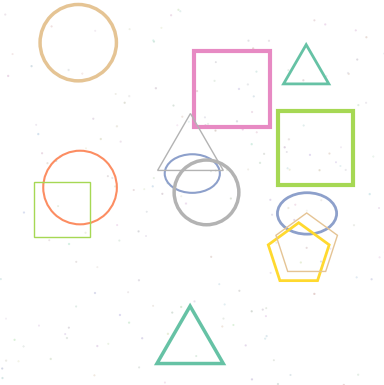[{"shape": "triangle", "thickness": 2, "radius": 0.34, "center": [0.795, 0.816]}, {"shape": "triangle", "thickness": 2.5, "radius": 0.5, "center": [0.494, 0.106]}, {"shape": "circle", "thickness": 1.5, "radius": 0.48, "center": [0.208, 0.513]}, {"shape": "oval", "thickness": 2, "radius": 0.38, "center": [0.797, 0.446]}, {"shape": "oval", "thickness": 1.5, "radius": 0.36, "center": [0.499, 0.549]}, {"shape": "square", "thickness": 3, "radius": 0.49, "center": [0.603, 0.77]}, {"shape": "square", "thickness": 3, "radius": 0.49, "center": [0.819, 0.616]}, {"shape": "square", "thickness": 1, "radius": 0.36, "center": [0.161, 0.456]}, {"shape": "pentagon", "thickness": 2, "radius": 0.42, "center": [0.776, 0.338]}, {"shape": "circle", "thickness": 2.5, "radius": 0.5, "center": [0.203, 0.889]}, {"shape": "pentagon", "thickness": 1, "radius": 0.42, "center": [0.797, 0.363]}, {"shape": "circle", "thickness": 2.5, "radius": 0.42, "center": [0.536, 0.5]}, {"shape": "triangle", "thickness": 1, "radius": 0.49, "center": [0.495, 0.607]}]